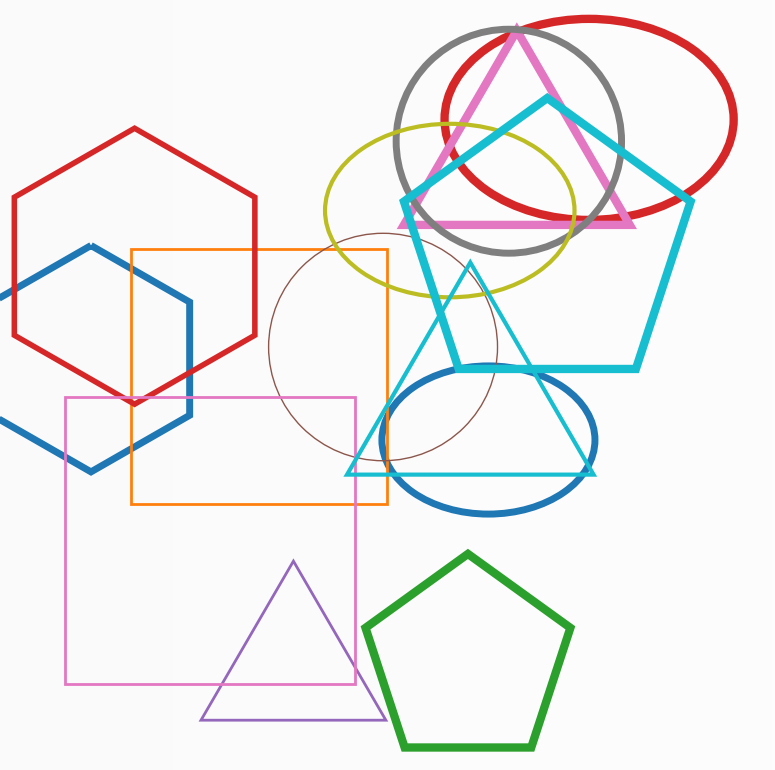[{"shape": "hexagon", "thickness": 2.5, "radius": 0.73, "center": [0.117, 0.534]}, {"shape": "oval", "thickness": 2.5, "radius": 0.69, "center": [0.63, 0.429]}, {"shape": "square", "thickness": 1, "radius": 0.82, "center": [0.334, 0.511]}, {"shape": "pentagon", "thickness": 3, "radius": 0.69, "center": [0.604, 0.142]}, {"shape": "hexagon", "thickness": 2, "radius": 0.9, "center": [0.174, 0.654]}, {"shape": "oval", "thickness": 3, "radius": 0.93, "center": [0.76, 0.845]}, {"shape": "triangle", "thickness": 1, "radius": 0.69, "center": [0.379, 0.134]}, {"shape": "circle", "thickness": 0.5, "radius": 0.74, "center": [0.494, 0.549]}, {"shape": "triangle", "thickness": 3, "radius": 0.84, "center": [0.667, 0.792]}, {"shape": "square", "thickness": 1, "radius": 0.93, "center": [0.271, 0.298]}, {"shape": "circle", "thickness": 2.5, "radius": 0.73, "center": [0.657, 0.817]}, {"shape": "oval", "thickness": 1.5, "radius": 0.8, "center": [0.58, 0.727]}, {"shape": "triangle", "thickness": 1.5, "radius": 0.92, "center": [0.607, 0.475]}, {"shape": "pentagon", "thickness": 3, "radius": 0.97, "center": [0.706, 0.678]}]